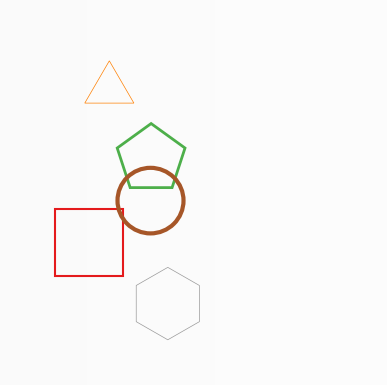[{"shape": "square", "thickness": 1.5, "radius": 0.44, "center": [0.231, 0.371]}, {"shape": "pentagon", "thickness": 2, "radius": 0.46, "center": [0.39, 0.587]}, {"shape": "triangle", "thickness": 0.5, "radius": 0.37, "center": [0.282, 0.769]}, {"shape": "circle", "thickness": 3, "radius": 0.43, "center": [0.388, 0.479]}, {"shape": "hexagon", "thickness": 0.5, "radius": 0.47, "center": [0.433, 0.212]}]